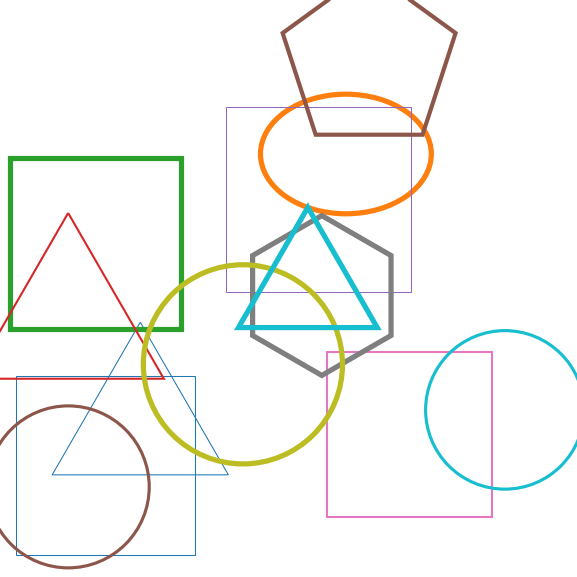[{"shape": "triangle", "thickness": 0.5, "radius": 0.88, "center": [0.243, 0.265]}, {"shape": "square", "thickness": 0.5, "radius": 0.78, "center": [0.183, 0.193]}, {"shape": "oval", "thickness": 2.5, "radius": 0.74, "center": [0.599, 0.732]}, {"shape": "square", "thickness": 2.5, "radius": 0.74, "center": [0.166, 0.578]}, {"shape": "triangle", "thickness": 1, "radius": 0.96, "center": [0.118, 0.439]}, {"shape": "square", "thickness": 0.5, "radius": 0.8, "center": [0.551, 0.654]}, {"shape": "circle", "thickness": 1.5, "radius": 0.7, "center": [0.118, 0.156]}, {"shape": "pentagon", "thickness": 2, "radius": 0.79, "center": [0.639, 0.893]}, {"shape": "square", "thickness": 1, "radius": 0.72, "center": [0.709, 0.247]}, {"shape": "hexagon", "thickness": 2.5, "radius": 0.69, "center": [0.557, 0.487]}, {"shape": "circle", "thickness": 2.5, "radius": 0.86, "center": [0.421, 0.368]}, {"shape": "triangle", "thickness": 2.5, "radius": 0.69, "center": [0.533, 0.501]}, {"shape": "circle", "thickness": 1.5, "radius": 0.69, "center": [0.874, 0.289]}]